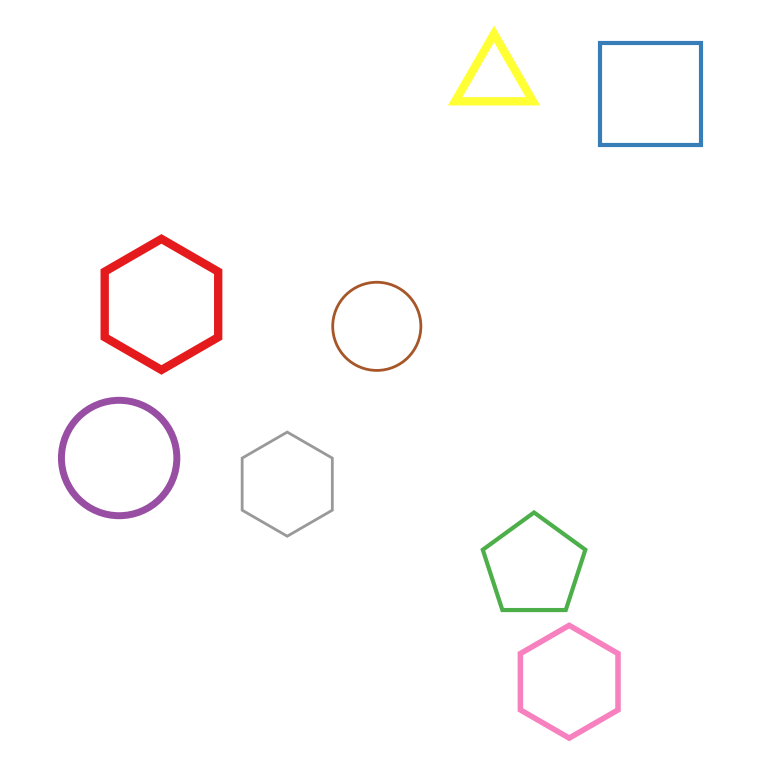[{"shape": "hexagon", "thickness": 3, "radius": 0.43, "center": [0.21, 0.605]}, {"shape": "square", "thickness": 1.5, "radius": 0.33, "center": [0.845, 0.878]}, {"shape": "pentagon", "thickness": 1.5, "radius": 0.35, "center": [0.694, 0.264]}, {"shape": "circle", "thickness": 2.5, "radius": 0.37, "center": [0.155, 0.405]}, {"shape": "triangle", "thickness": 3, "radius": 0.29, "center": [0.642, 0.898]}, {"shape": "circle", "thickness": 1, "radius": 0.29, "center": [0.489, 0.576]}, {"shape": "hexagon", "thickness": 2, "radius": 0.37, "center": [0.739, 0.115]}, {"shape": "hexagon", "thickness": 1, "radius": 0.34, "center": [0.373, 0.371]}]